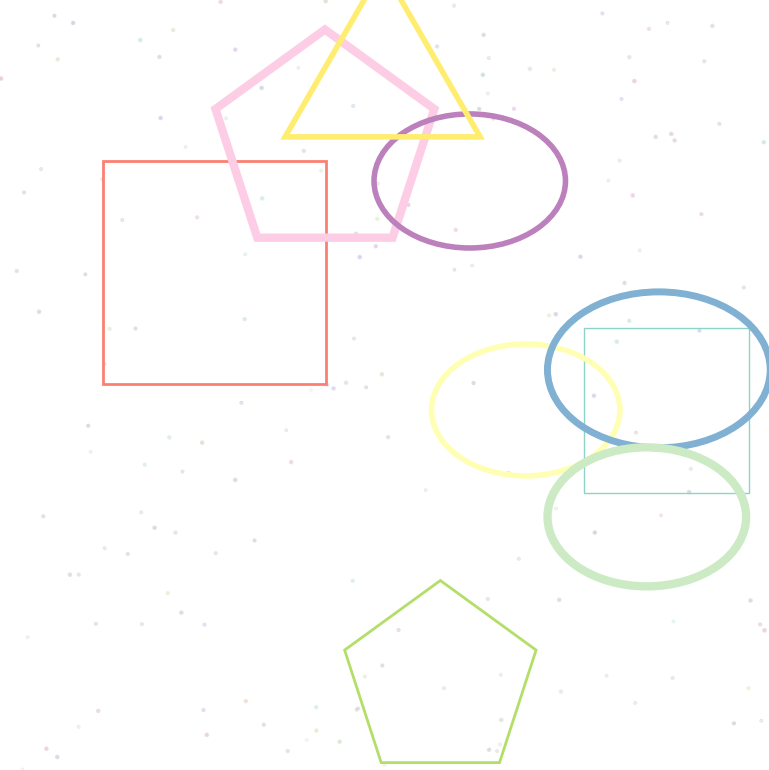[{"shape": "square", "thickness": 0.5, "radius": 0.54, "center": [0.866, 0.467]}, {"shape": "oval", "thickness": 2, "radius": 0.61, "center": [0.683, 0.468]}, {"shape": "square", "thickness": 1, "radius": 0.73, "center": [0.278, 0.646]}, {"shape": "oval", "thickness": 2.5, "radius": 0.72, "center": [0.856, 0.52]}, {"shape": "pentagon", "thickness": 1, "radius": 0.65, "center": [0.572, 0.115]}, {"shape": "pentagon", "thickness": 3, "radius": 0.75, "center": [0.422, 0.812]}, {"shape": "oval", "thickness": 2, "radius": 0.62, "center": [0.61, 0.765]}, {"shape": "oval", "thickness": 3, "radius": 0.64, "center": [0.84, 0.329]}, {"shape": "triangle", "thickness": 2, "radius": 0.73, "center": [0.497, 0.895]}]